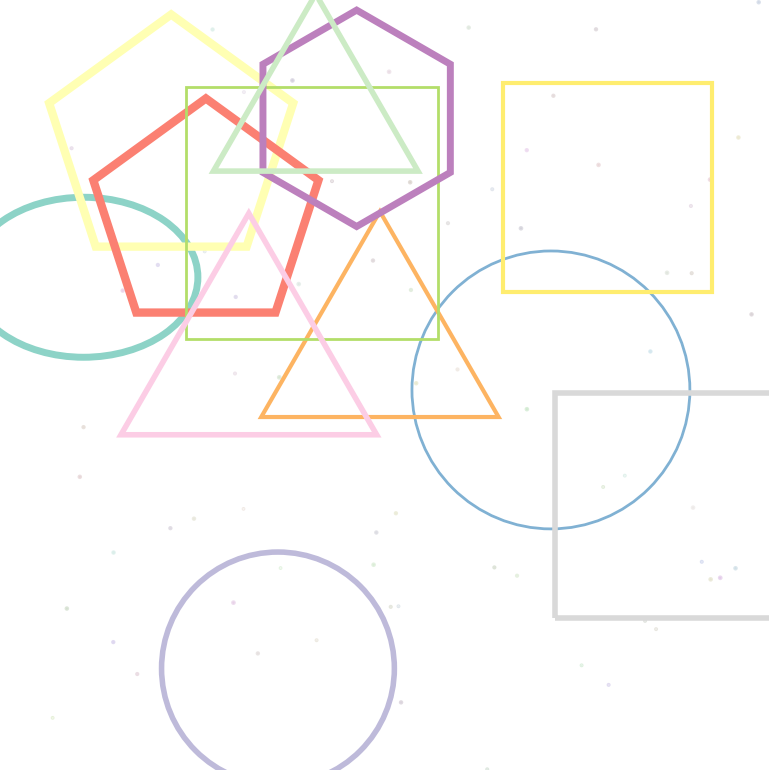[{"shape": "oval", "thickness": 2.5, "radius": 0.74, "center": [0.109, 0.64]}, {"shape": "pentagon", "thickness": 3, "radius": 0.83, "center": [0.222, 0.815]}, {"shape": "circle", "thickness": 2, "radius": 0.76, "center": [0.361, 0.132]}, {"shape": "pentagon", "thickness": 3, "radius": 0.77, "center": [0.267, 0.718]}, {"shape": "circle", "thickness": 1, "radius": 0.9, "center": [0.715, 0.494]}, {"shape": "triangle", "thickness": 1.5, "radius": 0.89, "center": [0.493, 0.547]}, {"shape": "square", "thickness": 1, "radius": 0.82, "center": [0.405, 0.724]}, {"shape": "triangle", "thickness": 2, "radius": 0.96, "center": [0.323, 0.531]}, {"shape": "square", "thickness": 2, "radius": 0.73, "center": [0.866, 0.344]}, {"shape": "hexagon", "thickness": 2.5, "radius": 0.7, "center": [0.463, 0.846]}, {"shape": "triangle", "thickness": 2, "radius": 0.77, "center": [0.41, 0.854]}, {"shape": "square", "thickness": 1.5, "radius": 0.68, "center": [0.789, 0.756]}]